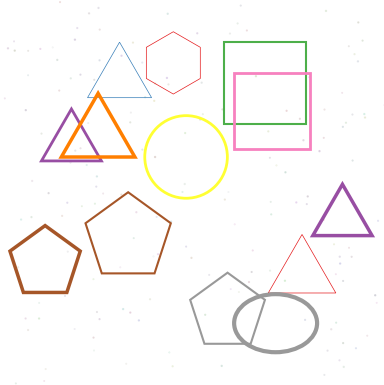[{"shape": "hexagon", "thickness": 0.5, "radius": 0.4, "center": [0.45, 0.837]}, {"shape": "triangle", "thickness": 0.5, "radius": 0.51, "center": [0.785, 0.29]}, {"shape": "triangle", "thickness": 0.5, "radius": 0.48, "center": [0.311, 0.794]}, {"shape": "square", "thickness": 1.5, "radius": 0.53, "center": [0.689, 0.785]}, {"shape": "triangle", "thickness": 2, "radius": 0.45, "center": [0.186, 0.627]}, {"shape": "triangle", "thickness": 2.5, "radius": 0.44, "center": [0.889, 0.432]}, {"shape": "triangle", "thickness": 2.5, "radius": 0.55, "center": [0.255, 0.647]}, {"shape": "circle", "thickness": 2, "radius": 0.54, "center": [0.483, 0.592]}, {"shape": "pentagon", "thickness": 1.5, "radius": 0.58, "center": [0.333, 0.384]}, {"shape": "pentagon", "thickness": 2.5, "radius": 0.48, "center": [0.117, 0.318]}, {"shape": "square", "thickness": 2, "radius": 0.49, "center": [0.705, 0.712]}, {"shape": "oval", "thickness": 3, "radius": 0.54, "center": [0.716, 0.161]}, {"shape": "pentagon", "thickness": 1.5, "radius": 0.51, "center": [0.591, 0.19]}]